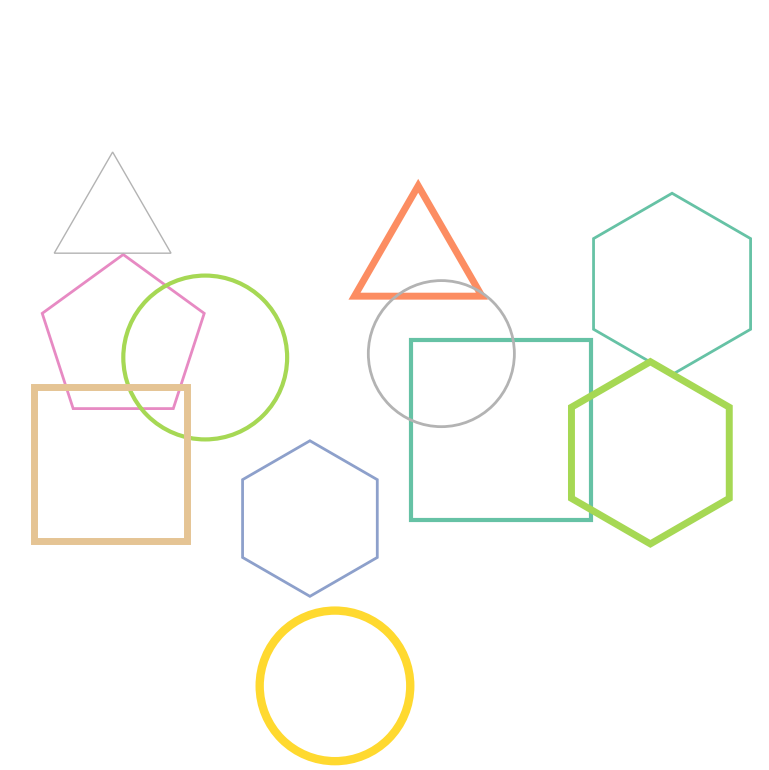[{"shape": "square", "thickness": 1.5, "radius": 0.59, "center": [0.651, 0.441]}, {"shape": "hexagon", "thickness": 1, "radius": 0.59, "center": [0.873, 0.631]}, {"shape": "triangle", "thickness": 2.5, "radius": 0.48, "center": [0.543, 0.663]}, {"shape": "hexagon", "thickness": 1, "radius": 0.51, "center": [0.403, 0.327]}, {"shape": "pentagon", "thickness": 1, "radius": 0.55, "center": [0.16, 0.559]}, {"shape": "hexagon", "thickness": 2.5, "radius": 0.59, "center": [0.845, 0.412]}, {"shape": "circle", "thickness": 1.5, "radius": 0.53, "center": [0.267, 0.536]}, {"shape": "circle", "thickness": 3, "radius": 0.49, "center": [0.435, 0.109]}, {"shape": "square", "thickness": 2.5, "radius": 0.5, "center": [0.144, 0.397]}, {"shape": "circle", "thickness": 1, "radius": 0.47, "center": [0.573, 0.541]}, {"shape": "triangle", "thickness": 0.5, "radius": 0.44, "center": [0.146, 0.715]}]